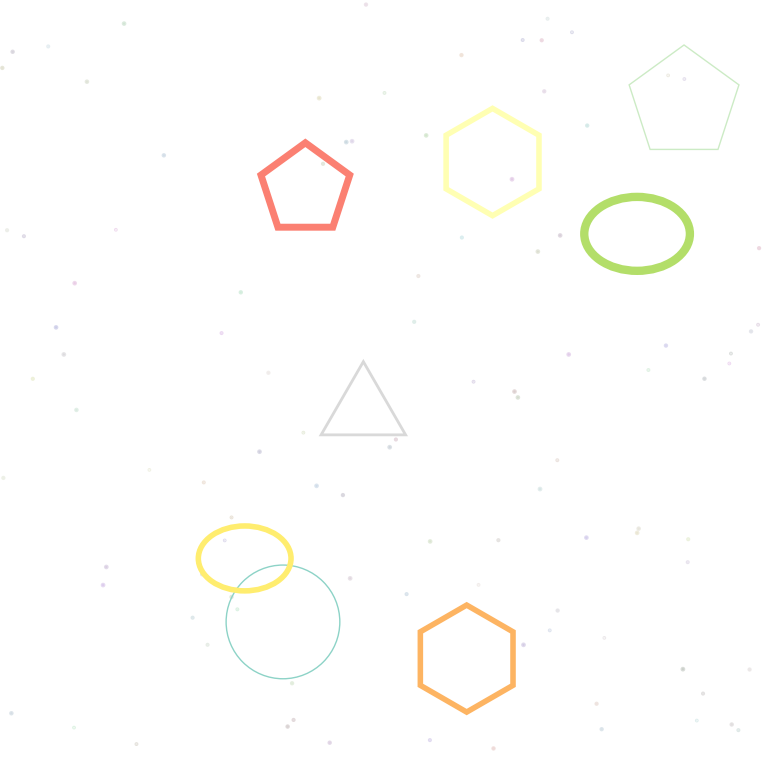[{"shape": "circle", "thickness": 0.5, "radius": 0.37, "center": [0.367, 0.192]}, {"shape": "hexagon", "thickness": 2, "radius": 0.35, "center": [0.64, 0.79]}, {"shape": "pentagon", "thickness": 2.5, "radius": 0.3, "center": [0.397, 0.754]}, {"shape": "hexagon", "thickness": 2, "radius": 0.35, "center": [0.606, 0.145]}, {"shape": "oval", "thickness": 3, "radius": 0.34, "center": [0.827, 0.696]}, {"shape": "triangle", "thickness": 1, "radius": 0.32, "center": [0.472, 0.467]}, {"shape": "pentagon", "thickness": 0.5, "radius": 0.37, "center": [0.888, 0.867]}, {"shape": "oval", "thickness": 2, "radius": 0.3, "center": [0.318, 0.275]}]